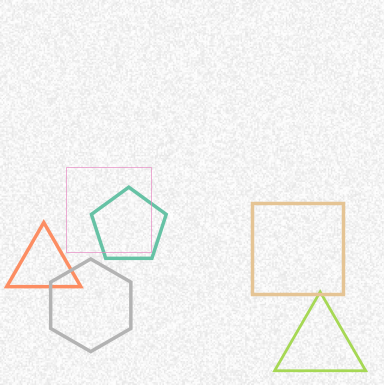[{"shape": "pentagon", "thickness": 2.5, "radius": 0.51, "center": [0.335, 0.412]}, {"shape": "triangle", "thickness": 2.5, "radius": 0.56, "center": [0.114, 0.311]}, {"shape": "square", "thickness": 0.5, "radius": 0.55, "center": [0.281, 0.455]}, {"shape": "triangle", "thickness": 2, "radius": 0.68, "center": [0.832, 0.105]}, {"shape": "square", "thickness": 2.5, "radius": 0.59, "center": [0.773, 0.355]}, {"shape": "hexagon", "thickness": 2.5, "radius": 0.6, "center": [0.236, 0.207]}]